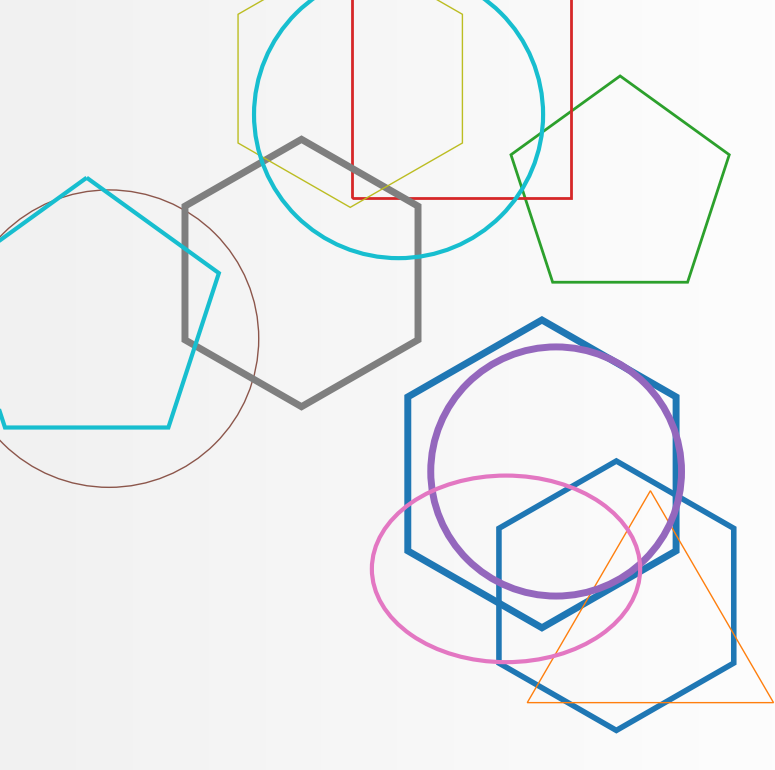[{"shape": "hexagon", "thickness": 2, "radius": 0.87, "center": [0.795, 0.226]}, {"shape": "hexagon", "thickness": 2.5, "radius": 1.0, "center": [0.699, 0.385]}, {"shape": "triangle", "thickness": 0.5, "radius": 0.92, "center": [0.839, 0.179]}, {"shape": "pentagon", "thickness": 1, "radius": 0.74, "center": [0.8, 0.753]}, {"shape": "square", "thickness": 1, "radius": 0.71, "center": [0.595, 0.884]}, {"shape": "circle", "thickness": 2.5, "radius": 0.81, "center": [0.718, 0.388]}, {"shape": "circle", "thickness": 0.5, "radius": 0.97, "center": [0.141, 0.56]}, {"shape": "oval", "thickness": 1.5, "radius": 0.87, "center": [0.653, 0.261]}, {"shape": "hexagon", "thickness": 2.5, "radius": 0.87, "center": [0.389, 0.645]}, {"shape": "hexagon", "thickness": 0.5, "radius": 0.84, "center": [0.452, 0.898]}, {"shape": "circle", "thickness": 1.5, "radius": 0.93, "center": [0.514, 0.851]}, {"shape": "pentagon", "thickness": 1.5, "radius": 0.9, "center": [0.112, 0.59]}]